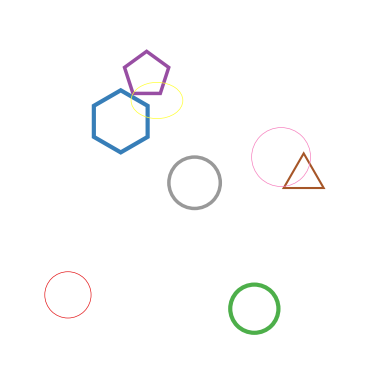[{"shape": "circle", "thickness": 0.5, "radius": 0.3, "center": [0.176, 0.234]}, {"shape": "hexagon", "thickness": 3, "radius": 0.4, "center": [0.314, 0.685]}, {"shape": "circle", "thickness": 3, "radius": 0.31, "center": [0.661, 0.198]}, {"shape": "pentagon", "thickness": 2.5, "radius": 0.3, "center": [0.381, 0.806]}, {"shape": "oval", "thickness": 0.5, "radius": 0.34, "center": [0.408, 0.739]}, {"shape": "triangle", "thickness": 1.5, "radius": 0.3, "center": [0.789, 0.542]}, {"shape": "circle", "thickness": 0.5, "radius": 0.38, "center": [0.73, 0.592]}, {"shape": "circle", "thickness": 2.5, "radius": 0.33, "center": [0.505, 0.525]}]